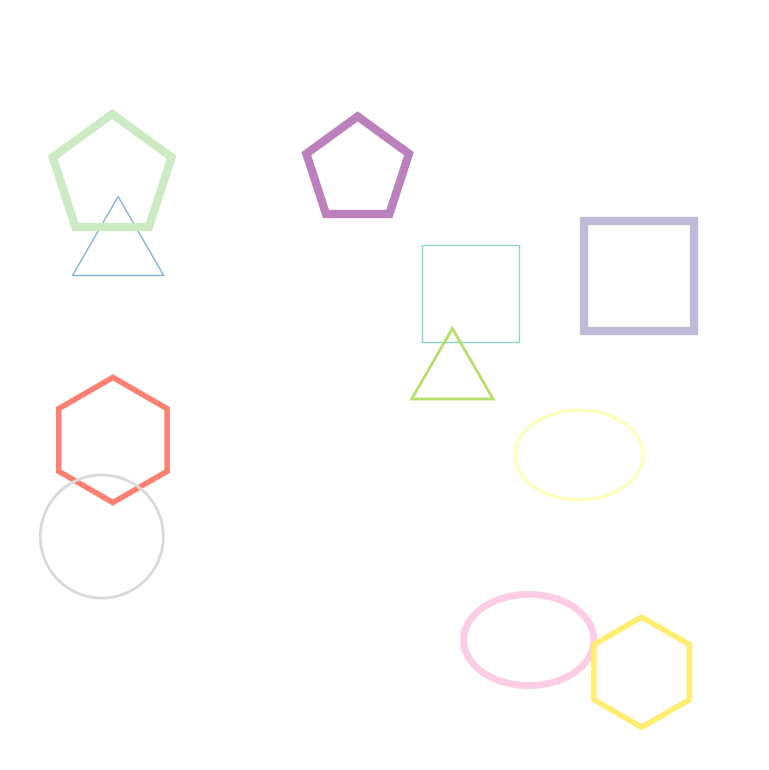[{"shape": "square", "thickness": 0.5, "radius": 0.32, "center": [0.611, 0.619]}, {"shape": "oval", "thickness": 1, "radius": 0.42, "center": [0.752, 0.409]}, {"shape": "square", "thickness": 3, "radius": 0.36, "center": [0.829, 0.642]}, {"shape": "hexagon", "thickness": 2, "radius": 0.41, "center": [0.147, 0.429]}, {"shape": "triangle", "thickness": 0.5, "radius": 0.34, "center": [0.153, 0.676]}, {"shape": "triangle", "thickness": 1, "radius": 0.31, "center": [0.588, 0.512]}, {"shape": "oval", "thickness": 2.5, "radius": 0.42, "center": [0.687, 0.169]}, {"shape": "circle", "thickness": 1, "radius": 0.4, "center": [0.132, 0.303]}, {"shape": "pentagon", "thickness": 3, "radius": 0.35, "center": [0.465, 0.779]}, {"shape": "pentagon", "thickness": 3, "radius": 0.41, "center": [0.146, 0.771]}, {"shape": "hexagon", "thickness": 2, "radius": 0.36, "center": [0.833, 0.127]}]